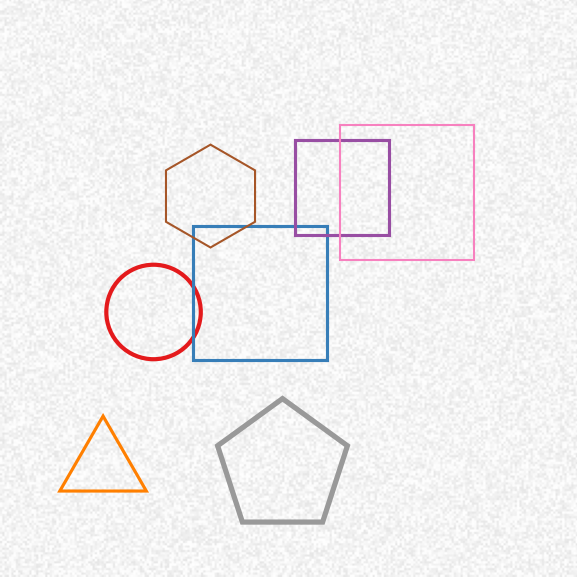[{"shape": "circle", "thickness": 2, "radius": 0.41, "center": [0.266, 0.459]}, {"shape": "square", "thickness": 1.5, "radius": 0.58, "center": [0.45, 0.492]}, {"shape": "square", "thickness": 1.5, "radius": 0.41, "center": [0.592, 0.674]}, {"shape": "triangle", "thickness": 1.5, "radius": 0.43, "center": [0.178, 0.192]}, {"shape": "hexagon", "thickness": 1, "radius": 0.45, "center": [0.365, 0.66]}, {"shape": "square", "thickness": 1, "radius": 0.58, "center": [0.705, 0.666]}, {"shape": "pentagon", "thickness": 2.5, "radius": 0.59, "center": [0.489, 0.191]}]